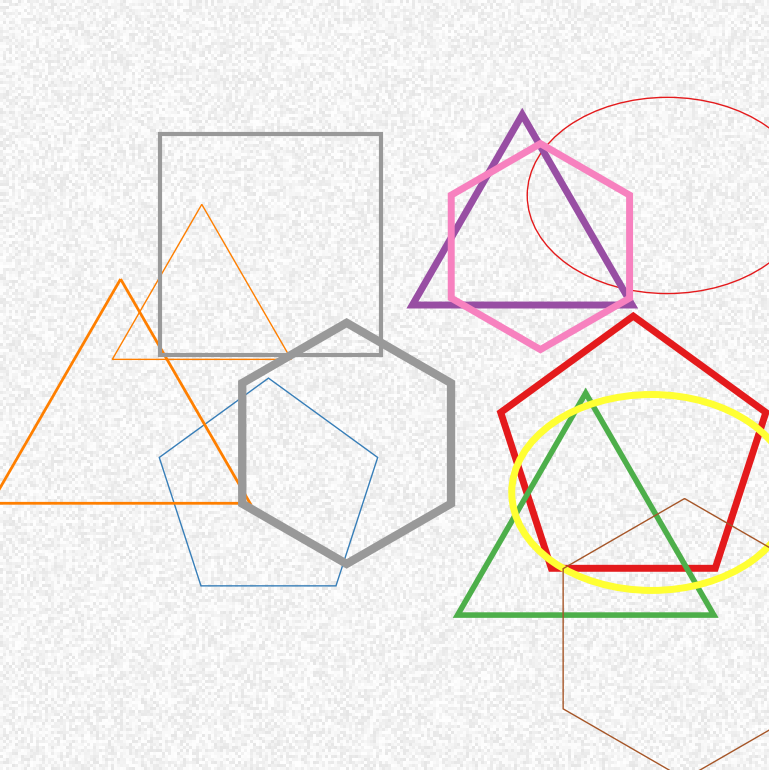[{"shape": "oval", "thickness": 0.5, "radius": 0.91, "center": [0.867, 0.746]}, {"shape": "pentagon", "thickness": 2.5, "radius": 0.91, "center": [0.822, 0.408]}, {"shape": "pentagon", "thickness": 0.5, "radius": 0.75, "center": [0.349, 0.36]}, {"shape": "triangle", "thickness": 2, "radius": 0.96, "center": [0.761, 0.297]}, {"shape": "triangle", "thickness": 2.5, "radius": 0.82, "center": [0.678, 0.686]}, {"shape": "triangle", "thickness": 0.5, "radius": 0.67, "center": [0.262, 0.6]}, {"shape": "triangle", "thickness": 1, "radius": 0.97, "center": [0.157, 0.443]}, {"shape": "oval", "thickness": 2.5, "radius": 0.91, "center": [0.846, 0.36]}, {"shape": "hexagon", "thickness": 0.5, "radius": 0.91, "center": [0.889, 0.17]}, {"shape": "hexagon", "thickness": 2.5, "radius": 0.67, "center": [0.702, 0.68]}, {"shape": "square", "thickness": 1.5, "radius": 0.72, "center": [0.351, 0.683]}, {"shape": "hexagon", "thickness": 3, "radius": 0.78, "center": [0.45, 0.424]}]